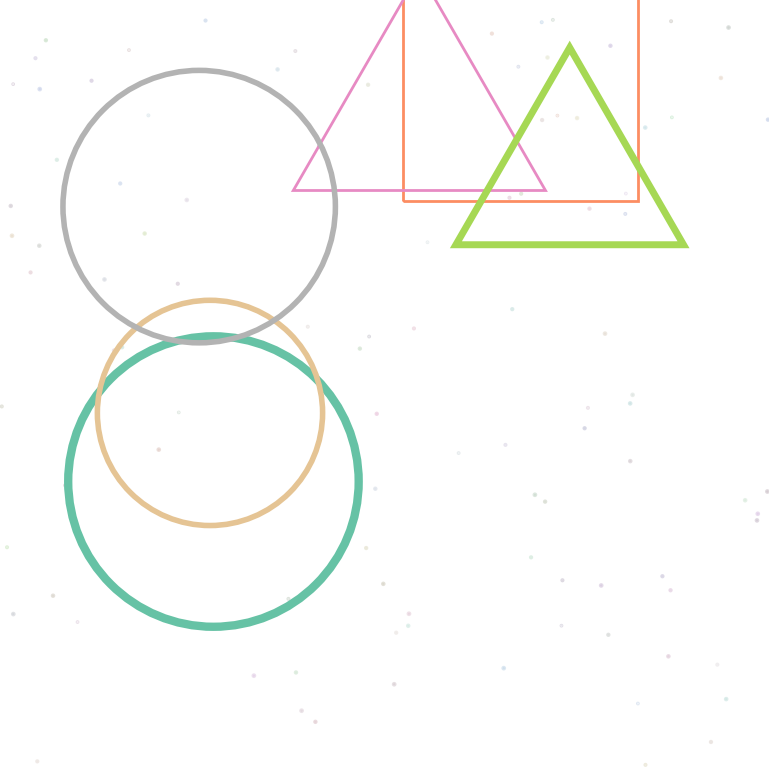[{"shape": "circle", "thickness": 3, "radius": 0.94, "center": [0.277, 0.375]}, {"shape": "square", "thickness": 1, "radius": 0.76, "center": [0.676, 0.892]}, {"shape": "triangle", "thickness": 1, "radius": 0.95, "center": [0.545, 0.847]}, {"shape": "triangle", "thickness": 2.5, "radius": 0.85, "center": [0.74, 0.767]}, {"shape": "circle", "thickness": 2, "radius": 0.73, "center": [0.273, 0.464]}, {"shape": "circle", "thickness": 2, "radius": 0.88, "center": [0.259, 0.732]}]